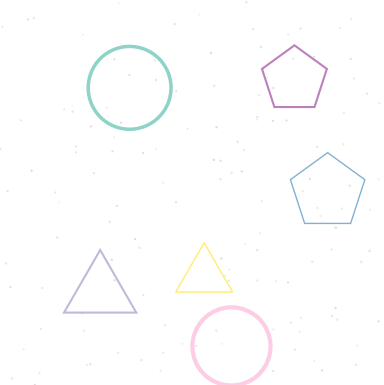[{"shape": "circle", "thickness": 2.5, "radius": 0.54, "center": [0.337, 0.772]}, {"shape": "triangle", "thickness": 1.5, "radius": 0.54, "center": [0.26, 0.242]}, {"shape": "pentagon", "thickness": 1, "radius": 0.51, "center": [0.851, 0.502]}, {"shape": "circle", "thickness": 3, "radius": 0.51, "center": [0.601, 0.1]}, {"shape": "pentagon", "thickness": 1.5, "radius": 0.44, "center": [0.765, 0.794]}, {"shape": "triangle", "thickness": 1, "radius": 0.43, "center": [0.53, 0.284]}]